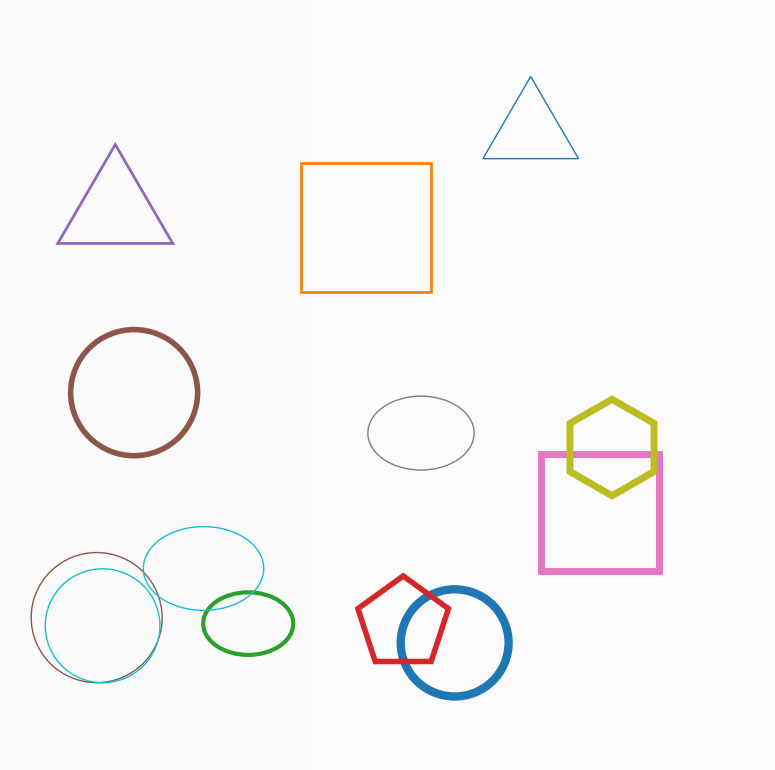[{"shape": "triangle", "thickness": 0.5, "radius": 0.36, "center": [0.685, 0.83]}, {"shape": "circle", "thickness": 3, "radius": 0.35, "center": [0.587, 0.165]}, {"shape": "square", "thickness": 1, "radius": 0.42, "center": [0.472, 0.705]}, {"shape": "oval", "thickness": 1.5, "radius": 0.29, "center": [0.32, 0.19]}, {"shape": "pentagon", "thickness": 2, "radius": 0.31, "center": [0.52, 0.191]}, {"shape": "triangle", "thickness": 1, "radius": 0.43, "center": [0.149, 0.727]}, {"shape": "circle", "thickness": 0.5, "radius": 0.42, "center": [0.125, 0.198]}, {"shape": "circle", "thickness": 2, "radius": 0.41, "center": [0.173, 0.49]}, {"shape": "square", "thickness": 2.5, "radius": 0.38, "center": [0.775, 0.335]}, {"shape": "oval", "thickness": 0.5, "radius": 0.34, "center": [0.543, 0.438]}, {"shape": "hexagon", "thickness": 2.5, "radius": 0.31, "center": [0.79, 0.419]}, {"shape": "oval", "thickness": 0.5, "radius": 0.39, "center": [0.263, 0.262]}, {"shape": "circle", "thickness": 0.5, "radius": 0.37, "center": [0.132, 0.187]}]